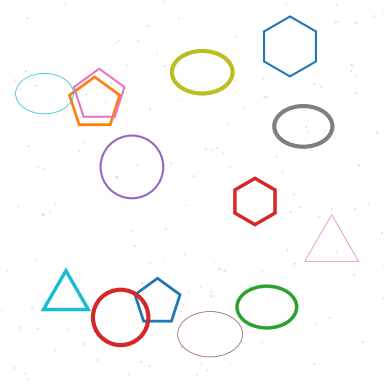[{"shape": "hexagon", "thickness": 1.5, "radius": 0.39, "center": [0.753, 0.879]}, {"shape": "pentagon", "thickness": 2, "radius": 0.31, "center": [0.409, 0.216]}, {"shape": "pentagon", "thickness": 2, "radius": 0.34, "center": [0.246, 0.732]}, {"shape": "oval", "thickness": 2.5, "radius": 0.39, "center": [0.693, 0.202]}, {"shape": "circle", "thickness": 3, "radius": 0.36, "center": [0.313, 0.176]}, {"shape": "hexagon", "thickness": 2.5, "radius": 0.3, "center": [0.662, 0.477]}, {"shape": "circle", "thickness": 1.5, "radius": 0.41, "center": [0.343, 0.566]}, {"shape": "oval", "thickness": 0.5, "radius": 0.42, "center": [0.546, 0.132]}, {"shape": "pentagon", "thickness": 1.5, "radius": 0.34, "center": [0.258, 0.753]}, {"shape": "triangle", "thickness": 0.5, "radius": 0.4, "center": [0.862, 0.362]}, {"shape": "oval", "thickness": 3, "radius": 0.38, "center": [0.788, 0.672]}, {"shape": "oval", "thickness": 3, "radius": 0.39, "center": [0.525, 0.812]}, {"shape": "triangle", "thickness": 2.5, "radius": 0.34, "center": [0.171, 0.23]}, {"shape": "oval", "thickness": 0.5, "radius": 0.38, "center": [0.116, 0.757]}]